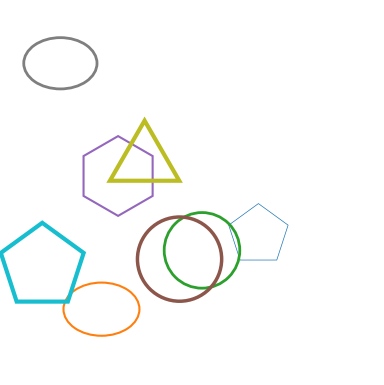[{"shape": "pentagon", "thickness": 0.5, "radius": 0.41, "center": [0.671, 0.39]}, {"shape": "oval", "thickness": 1.5, "radius": 0.49, "center": [0.264, 0.197]}, {"shape": "circle", "thickness": 2, "radius": 0.49, "center": [0.525, 0.35]}, {"shape": "hexagon", "thickness": 1.5, "radius": 0.52, "center": [0.307, 0.543]}, {"shape": "circle", "thickness": 2.5, "radius": 0.55, "center": [0.466, 0.327]}, {"shape": "oval", "thickness": 2, "radius": 0.48, "center": [0.157, 0.836]}, {"shape": "triangle", "thickness": 3, "radius": 0.52, "center": [0.376, 0.583]}, {"shape": "pentagon", "thickness": 3, "radius": 0.57, "center": [0.11, 0.308]}]